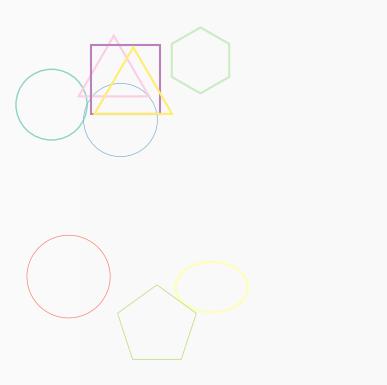[{"shape": "circle", "thickness": 1, "radius": 0.46, "center": [0.133, 0.728]}, {"shape": "oval", "thickness": 1.5, "radius": 0.47, "center": [0.546, 0.254]}, {"shape": "circle", "thickness": 0.5, "radius": 0.54, "center": [0.177, 0.282]}, {"shape": "circle", "thickness": 0.5, "radius": 0.48, "center": [0.311, 0.688]}, {"shape": "pentagon", "thickness": 0.5, "radius": 0.53, "center": [0.405, 0.153]}, {"shape": "triangle", "thickness": 1.5, "radius": 0.53, "center": [0.294, 0.802]}, {"shape": "square", "thickness": 1.5, "radius": 0.45, "center": [0.325, 0.793]}, {"shape": "hexagon", "thickness": 1.5, "radius": 0.43, "center": [0.517, 0.843]}, {"shape": "triangle", "thickness": 1.5, "radius": 0.58, "center": [0.344, 0.762]}]